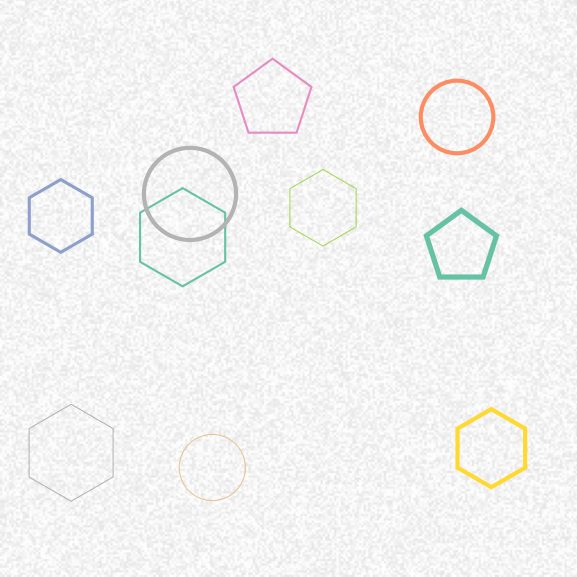[{"shape": "hexagon", "thickness": 1, "radius": 0.43, "center": [0.316, 0.588]}, {"shape": "pentagon", "thickness": 2.5, "radius": 0.32, "center": [0.799, 0.571]}, {"shape": "circle", "thickness": 2, "radius": 0.31, "center": [0.791, 0.797]}, {"shape": "hexagon", "thickness": 1.5, "radius": 0.31, "center": [0.105, 0.625]}, {"shape": "pentagon", "thickness": 1, "radius": 0.35, "center": [0.472, 0.827]}, {"shape": "hexagon", "thickness": 0.5, "radius": 0.33, "center": [0.559, 0.639]}, {"shape": "hexagon", "thickness": 2, "radius": 0.34, "center": [0.851, 0.223]}, {"shape": "circle", "thickness": 0.5, "radius": 0.29, "center": [0.368, 0.19]}, {"shape": "circle", "thickness": 2, "radius": 0.4, "center": [0.329, 0.663]}, {"shape": "hexagon", "thickness": 0.5, "radius": 0.42, "center": [0.123, 0.215]}]